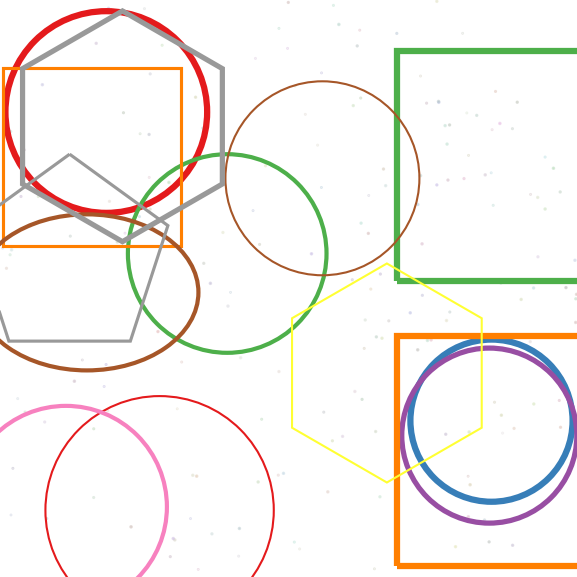[{"shape": "circle", "thickness": 1, "radius": 0.99, "center": [0.276, 0.116]}, {"shape": "circle", "thickness": 3, "radius": 0.87, "center": [0.184, 0.805]}, {"shape": "circle", "thickness": 3, "radius": 0.7, "center": [0.851, 0.271]}, {"shape": "square", "thickness": 3, "radius": 0.99, "center": [0.886, 0.711]}, {"shape": "circle", "thickness": 2, "radius": 0.86, "center": [0.393, 0.56]}, {"shape": "circle", "thickness": 2.5, "radius": 0.76, "center": [0.847, 0.245]}, {"shape": "square", "thickness": 3, "radius": 1.0, "center": [0.886, 0.218]}, {"shape": "square", "thickness": 1.5, "radius": 0.77, "center": [0.16, 0.727]}, {"shape": "hexagon", "thickness": 1, "radius": 0.95, "center": [0.67, 0.353]}, {"shape": "circle", "thickness": 1, "radius": 0.84, "center": [0.558, 0.69]}, {"shape": "oval", "thickness": 2, "radius": 0.97, "center": [0.151, 0.493]}, {"shape": "circle", "thickness": 2, "radius": 0.87, "center": [0.114, 0.121]}, {"shape": "pentagon", "thickness": 1.5, "radius": 0.89, "center": [0.121, 0.553]}, {"shape": "hexagon", "thickness": 2.5, "radius": 1.0, "center": [0.212, 0.78]}]